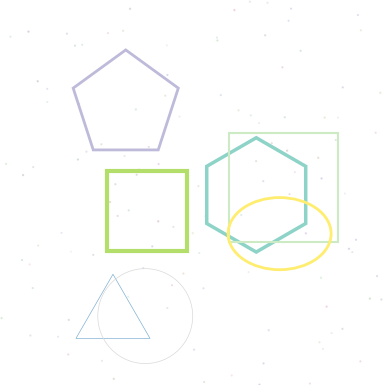[{"shape": "hexagon", "thickness": 2.5, "radius": 0.74, "center": [0.666, 0.494]}, {"shape": "pentagon", "thickness": 2, "radius": 0.72, "center": [0.327, 0.727]}, {"shape": "triangle", "thickness": 0.5, "radius": 0.56, "center": [0.293, 0.177]}, {"shape": "square", "thickness": 3, "radius": 0.52, "center": [0.383, 0.452]}, {"shape": "circle", "thickness": 0.5, "radius": 0.62, "center": [0.377, 0.179]}, {"shape": "square", "thickness": 1.5, "radius": 0.71, "center": [0.736, 0.514]}, {"shape": "oval", "thickness": 2, "radius": 0.67, "center": [0.726, 0.393]}]